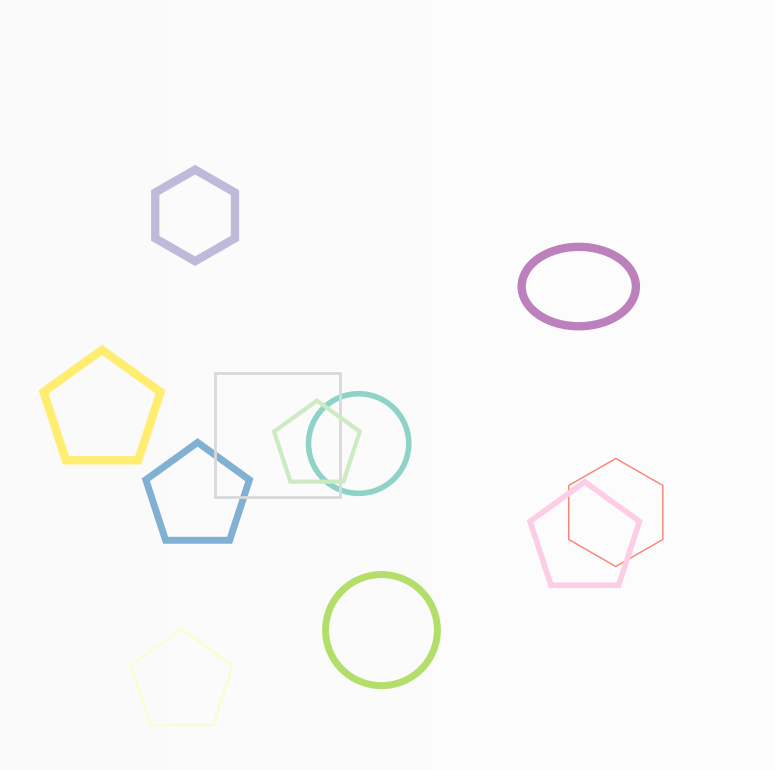[{"shape": "circle", "thickness": 2, "radius": 0.32, "center": [0.463, 0.424]}, {"shape": "pentagon", "thickness": 0.5, "radius": 0.35, "center": [0.234, 0.114]}, {"shape": "hexagon", "thickness": 3, "radius": 0.3, "center": [0.252, 0.72]}, {"shape": "hexagon", "thickness": 0.5, "radius": 0.35, "center": [0.795, 0.334]}, {"shape": "pentagon", "thickness": 2.5, "radius": 0.35, "center": [0.255, 0.355]}, {"shape": "circle", "thickness": 2.5, "radius": 0.36, "center": [0.492, 0.182]}, {"shape": "pentagon", "thickness": 2, "radius": 0.37, "center": [0.755, 0.3]}, {"shape": "square", "thickness": 1, "radius": 0.4, "center": [0.358, 0.436]}, {"shape": "oval", "thickness": 3, "radius": 0.37, "center": [0.747, 0.628]}, {"shape": "pentagon", "thickness": 1.5, "radius": 0.29, "center": [0.409, 0.422]}, {"shape": "pentagon", "thickness": 3, "radius": 0.4, "center": [0.132, 0.466]}]